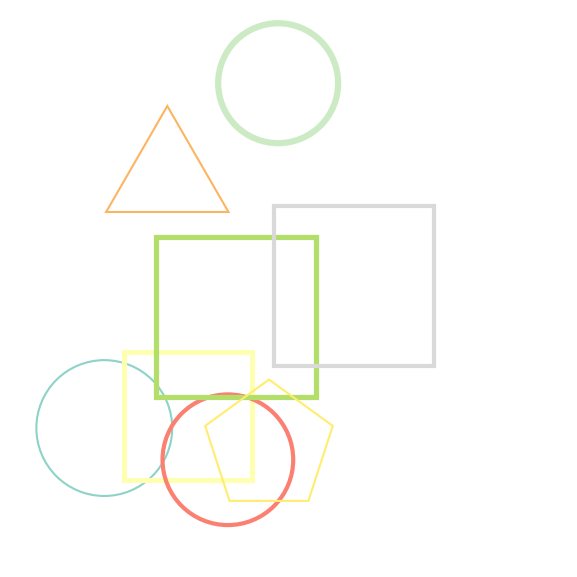[{"shape": "circle", "thickness": 1, "radius": 0.59, "center": [0.181, 0.258]}, {"shape": "square", "thickness": 2.5, "radius": 0.56, "center": [0.326, 0.279]}, {"shape": "circle", "thickness": 2, "radius": 0.57, "center": [0.395, 0.203]}, {"shape": "triangle", "thickness": 1, "radius": 0.61, "center": [0.29, 0.693]}, {"shape": "square", "thickness": 2.5, "radius": 0.69, "center": [0.409, 0.451]}, {"shape": "square", "thickness": 2, "radius": 0.69, "center": [0.613, 0.504]}, {"shape": "circle", "thickness": 3, "radius": 0.52, "center": [0.482, 0.855]}, {"shape": "pentagon", "thickness": 1, "radius": 0.58, "center": [0.466, 0.226]}]